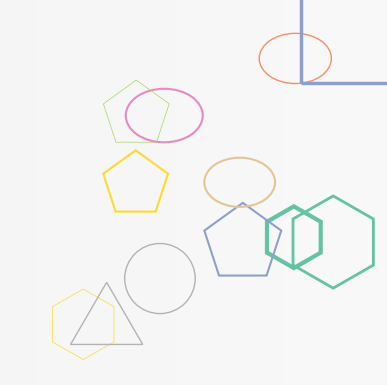[{"shape": "hexagon", "thickness": 2, "radius": 0.6, "center": [0.86, 0.371]}, {"shape": "hexagon", "thickness": 3, "radius": 0.4, "center": [0.758, 0.384]}, {"shape": "oval", "thickness": 1, "radius": 0.47, "center": [0.762, 0.848]}, {"shape": "square", "thickness": 2.5, "radius": 0.57, "center": [0.89, 0.899]}, {"shape": "pentagon", "thickness": 1.5, "radius": 0.52, "center": [0.627, 0.369]}, {"shape": "oval", "thickness": 1.5, "radius": 0.5, "center": [0.424, 0.7]}, {"shape": "pentagon", "thickness": 0.5, "radius": 0.45, "center": [0.352, 0.703]}, {"shape": "hexagon", "thickness": 0.5, "radius": 0.46, "center": [0.215, 0.158]}, {"shape": "pentagon", "thickness": 1.5, "radius": 0.44, "center": [0.35, 0.522]}, {"shape": "oval", "thickness": 1.5, "radius": 0.46, "center": [0.619, 0.527]}, {"shape": "triangle", "thickness": 1, "radius": 0.54, "center": [0.275, 0.159]}, {"shape": "circle", "thickness": 1, "radius": 0.46, "center": [0.413, 0.277]}]